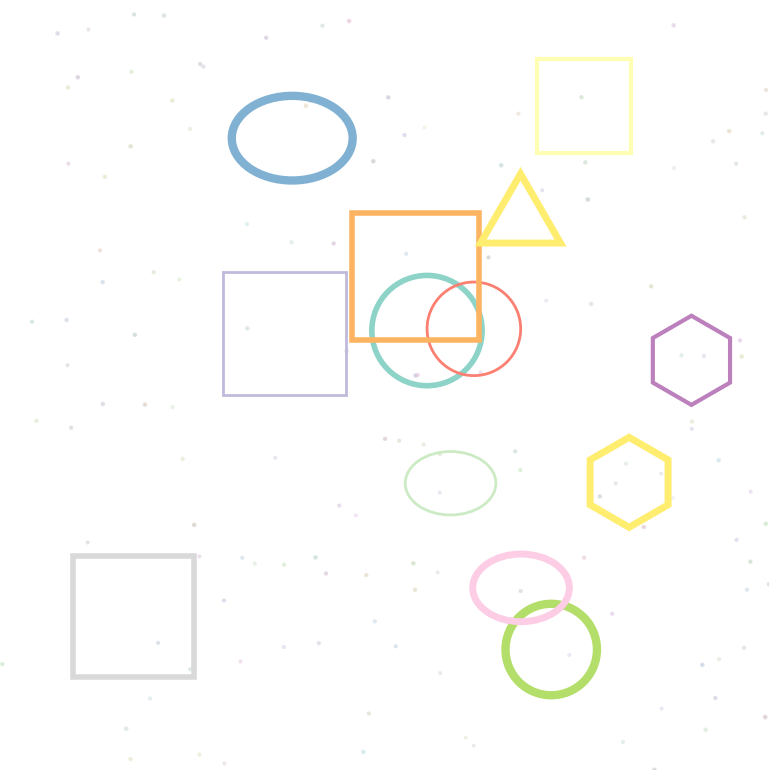[{"shape": "circle", "thickness": 2, "radius": 0.36, "center": [0.555, 0.571]}, {"shape": "square", "thickness": 1.5, "radius": 0.3, "center": [0.758, 0.862]}, {"shape": "square", "thickness": 1, "radius": 0.4, "center": [0.37, 0.567]}, {"shape": "circle", "thickness": 1, "radius": 0.3, "center": [0.615, 0.573]}, {"shape": "oval", "thickness": 3, "radius": 0.39, "center": [0.38, 0.821]}, {"shape": "square", "thickness": 2, "radius": 0.41, "center": [0.539, 0.641]}, {"shape": "circle", "thickness": 3, "radius": 0.3, "center": [0.716, 0.156]}, {"shape": "oval", "thickness": 2.5, "radius": 0.31, "center": [0.677, 0.237]}, {"shape": "square", "thickness": 2, "radius": 0.39, "center": [0.173, 0.199]}, {"shape": "hexagon", "thickness": 1.5, "radius": 0.29, "center": [0.898, 0.532]}, {"shape": "oval", "thickness": 1, "radius": 0.29, "center": [0.585, 0.372]}, {"shape": "hexagon", "thickness": 2.5, "radius": 0.29, "center": [0.817, 0.374]}, {"shape": "triangle", "thickness": 2.5, "radius": 0.3, "center": [0.676, 0.714]}]